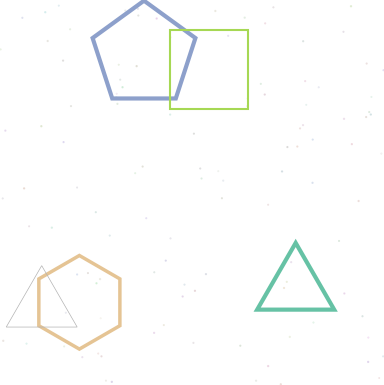[{"shape": "triangle", "thickness": 3, "radius": 0.58, "center": [0.768, 0.254]}, {"shape": "pentagon", "thickness": 3, "radius": 0.7, "center": [0.374, 0.858]}, {"shape": "square", "thickness": 1.5, "radius": 0.51, "center": [0.542, 0.819]}, {"shape": "hexagon", "thickness": 2.5, "radius": 0.61, "center": [0.206, 0.215]}, {"shape": "triangle", "thickness": 0.5, "radius": 0.53, "center": [0.108, 0.204]}]